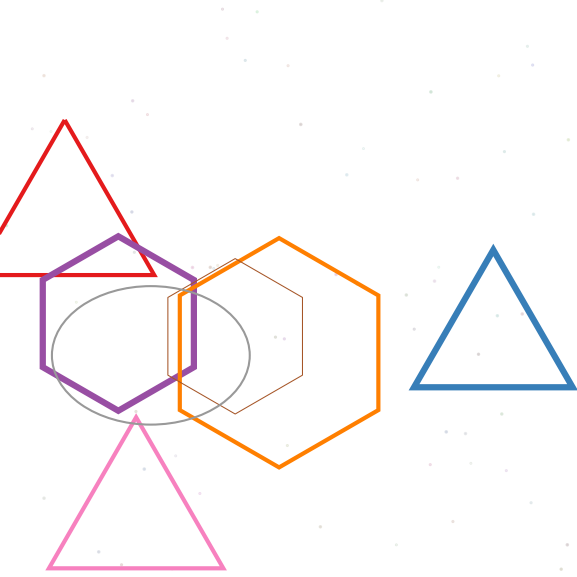[{"shape": "triangle", "thickness": 2, "radius": 0.89, "center": [0.112, 0.612]}, {"shape": "triangle", "thickness": 3, "radius": 0.79, "center": [0.854, 0.408]}, {"shape": "hexagon", "thickness": 3, "radius": 0.76, "center": [0.205, 0.439]}, {"shape": "hexagon", "thickness": 2, "radius": 0.99, "center": [0.483, 0.388]}, {"shape": "hexagon", "thickness": 0.5, "radius": 0.67, "center": [0.407, 0.417]}, {"shape": "triangle", "thickness": 2, "radius": 0.87, "center": [0.236, 0.102]}, {"shape": "oval", "thickness": 1, "radius": 0.86, "center": [0.261, 0.384]}]